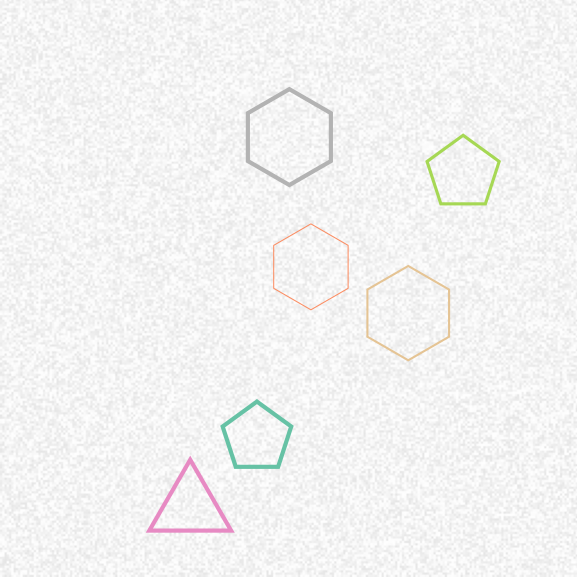[{"shape": "pentagon", "thickness": 2, "radius": 0.31, "center": [0.445, 0.241]}, {"shape": "hexagon", "thickness": 0.5, "radius": 0.37, "center": [0.538, 0.537]}, {"shape": "triangle", "thickness": 2, "radius": 0.41, "center": [0.329, 0.121]}, {"shape": "pentagon", "thickness": 1.5, "radius": 0.33, "center": [0.802, 0.699]}, {"shape": "hexagon", "thickness": 1, "radius": 0.41, "center": [0.707, 0.457]}, {"shape": "hexagon", "thickness": 2, "radius": 0.41, "center": [0.501, 0.762]}]